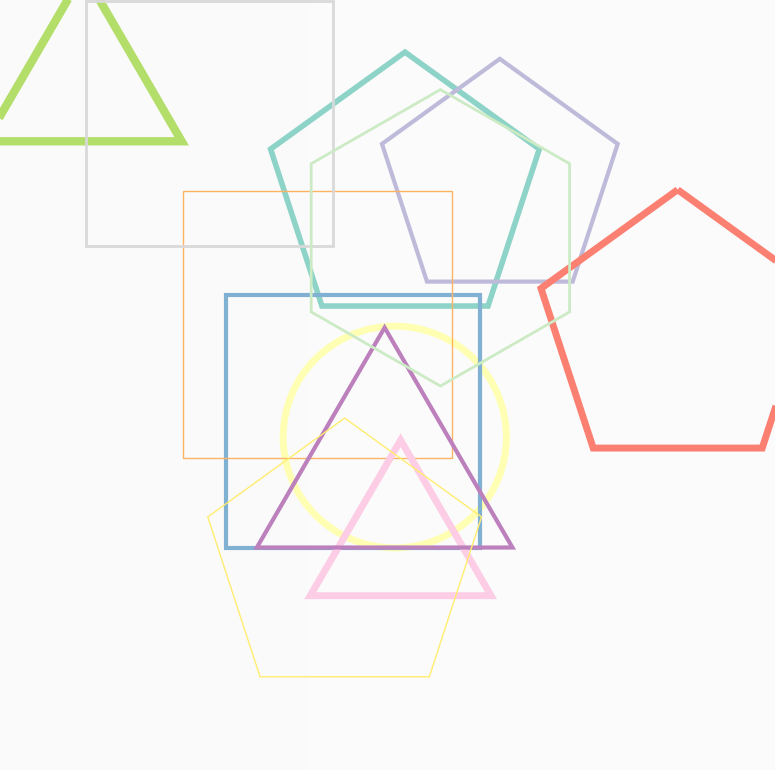[{"shape": "pentagon", "thickness": 2, "radius": 0.91, "center": [0.523, 0.75]}, {"shape": "circle", "thickness": 2.5, "radius": 0.72, "center": [0.509, 0.432]}, {"shape": "pentagon", "thickness": 1.5, "radius": 0.8, "center": [0.645, 0.764]}, {"shape": "pentagon", "thickness": 2.5, "radius": 0.93, "center": [0.874, 0.568]}, {"shape": "square", "thickness": 1.5, "radius": 0.82, "center": [0.455, 0.452]}, {"shape": "square", "thickness": 0.5, "radius": 0.87, "center": [0.41, 0.579]}, {"shape": "triangle", "thickness": 3, "radius": 0.73, "center": [0.108, 0.89]}, {"shape": "triangle", "thickness": 2.5, "radius": 0.67, "center": [0.517, 0.294]}, {"shape": "square", "thickness": 1, "radius": 0.8, "center": [0.27, 0.84]}, {"shape": "triangle", "thickness": 1.5, "radius": 0.95, "center": [0.496, 0.384]}, {"shape": "hexagon", "thickness": 1, "radius": 0.96, "center": [0.568, 0.691]}, {"shape": "pentagon", "thickness": 0.5, "radius": 0.93, "center": [0.445, 0.271]}]